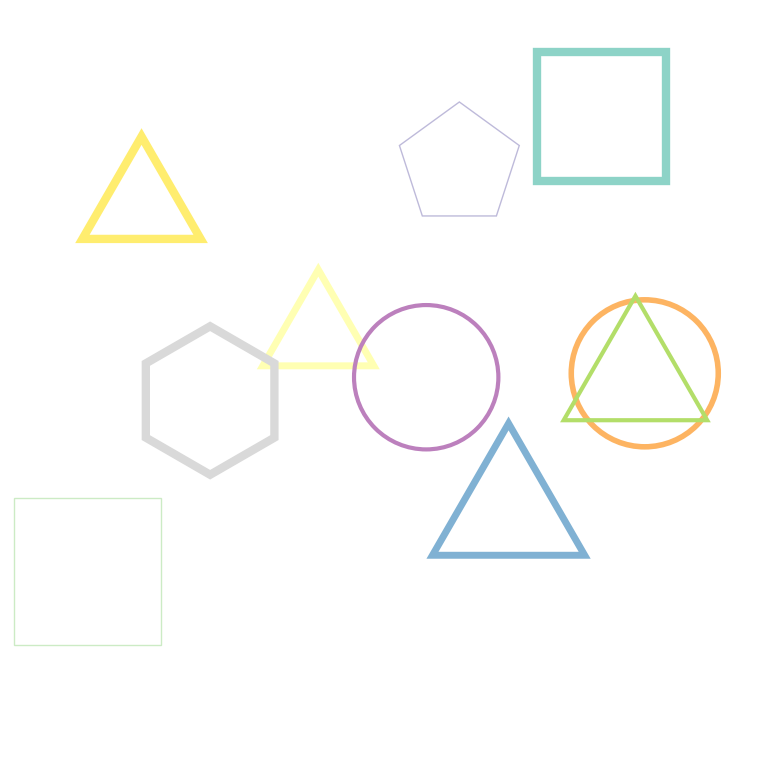[{"shape": "square", "thickness": 3, "radius": 0.42, "center": [0.782, 0.849]}, {"shape": "triangle", "thickness": 2.5, "radius": 0.42, "center": [0.413, 0.567]}, {"shape": "pentagon", "thickness": 0.5, "radius": 0.41, "center": [0.597, 0.786]}, {"shape": "triangle", "thickness": 2.5, "radius": 0.57, "center": [0.66, 0.336]}, {"shape": "circle", "thickness": 2, "radius": 0.48, "center": [0.837, 0.515]}, {"shape": "triangle", "thickness": 1.5, "radius": 0.54, "center": [0.825, 0.508]}, {"shape": "hexagon", "thickness": 3, "radius": 0.48, "center": [0.273, 0.48]}, {"shape": "circle", "thickness": 1.5, "radius": 0.47, "center": [0.554, 0.51]}, {"shape": "square", "thickness": 0.5, "radius": 0.48, "center": [0.114, 0.258]}, {"shape": "triangle", "thickness": 3, "radius": 0.44, "center": [0.184, 0.734]}]